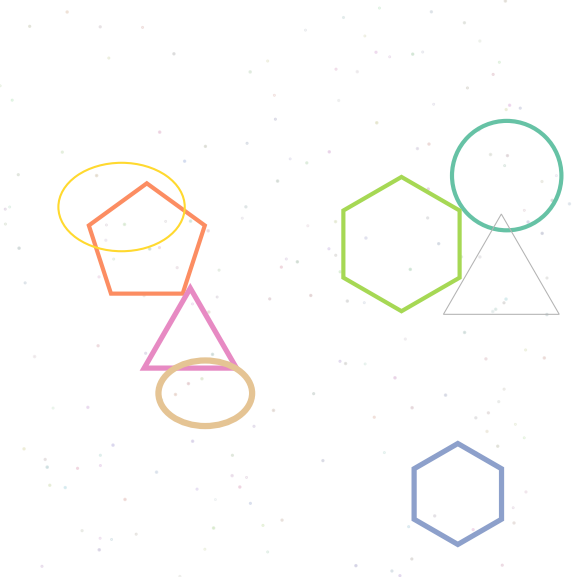[{"shape": "circle", "thickness": 2, "radius": 0.47, "center": [0.877, 0.695]}, {"shape": "pentagon", "thickness": 2, "radius": 0.53, "center": [0.254, 0.576]}, {"shape": "hexagon", "thickness": 2.5, "radius": 0.44, "center": [0.793, 0.144]}, {"shape": "triangle", "thickness": 2.5, "radius": 0.46, "center": [0.33, 0.408]}, {"shape": "hexagon", "thickness": 2, "radius": 0.58, "center": [0.695, 0.576]}, {"shape": "oval", "thickness": 1, "radius": 0.55, "center": [0.211, 0.641]}, {"shape": "oval", "thickness": 3, "radius": 0.41, "center": [0.355, 0.318]}, {"shape": "triangle", "thickness": 0.5, "radius": 0.58, "center": [0.868, 0.513]}]